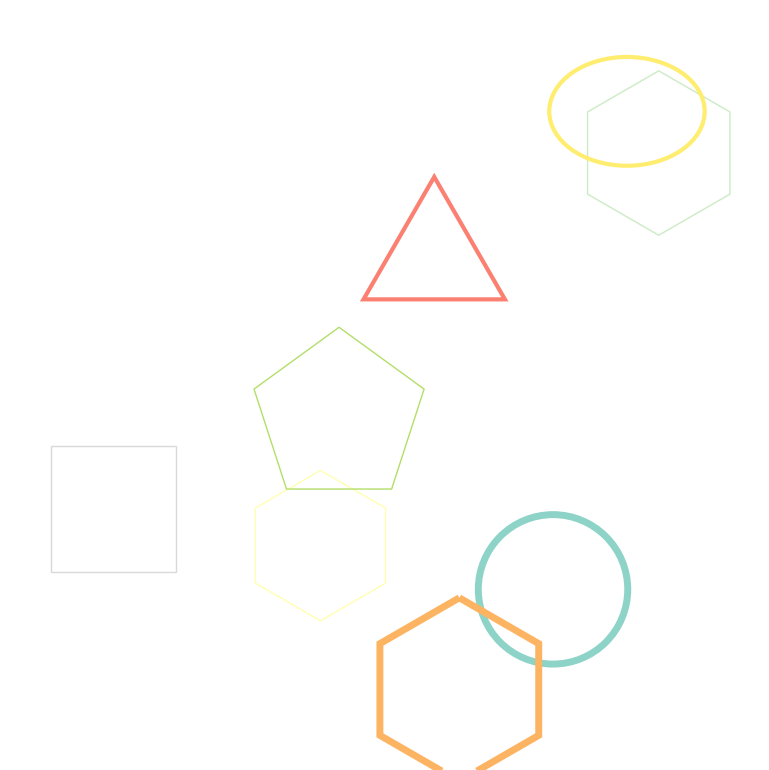[{"shape": "circle", "thickness": 2.5, "radius": 0.49, "center": [0.718, 0.235]}, {"shape": "hexagon", "thickness": 0.5, "radius": 0.49, "center": [0.416, 0.291]}, {"shape": "triangle", "thickness": 1.5, "radius": 0.53, "center": [0.564, 0.664]}, {"shape": "hexagon", "thickness": 2.5, "radius": 0.6, "center": [0.597, 0.105]}, {"shape": "pentagon", "thickness": 0.5, "radius": 0.58, "center": [0.44, 0.459]}, {"shape": "square", "thickness": 0.5, "radius": 0.41, "center": [0.147, 0.339]}, {"shape": "hexagon", "thickness": 0.5, "radius": 0.53, "center": [0.856, 0.801]}, {"shape": "oval", "thickness": 1.5, "radius": 0.5, "center": [0.814, 0.855]}]